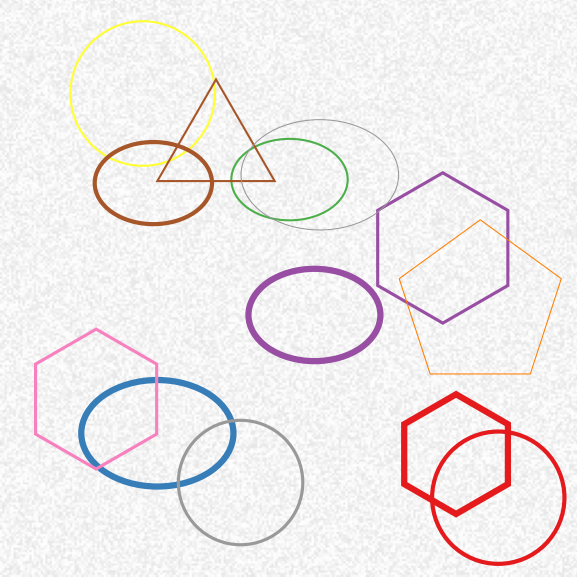[{"shape": "hexagon", "thickness": 3, "radius": 0.52, "center": [0.79, 0.213]}, {"shape": "circle", "thickness": 2, "radius": 0.57, "center": [0.863, 0.137]}, {"shape": "oval", "thickness": 3, "radius": 0.66, "center": [0.272, 0.249]}, {"shape": "oval", "thickness": 1, "radius": 0.5, "center": [0.501, 0.688]}, {"shape": "hexagon", "thickness": 1.5, "radius": 0.65, "center": [0.767, 0.57]}, {"shape": "oval", "thickness": 3, "radius": 0.57, "center": [0.544, 0.454]}, {"shape": "pentagon", "thickness": 0.5, "radius": 0.74, "center": [0.832, 0.471]}, {"shape": "circle", "thickness": 1, "radius": 0.63, "center": [0.247, 0.837]}, {"shape": "triangle", "thickness": 1, "radius": 0.59, "center": [0.374, 0.744]}, {"shape": "oval", "thickness": 2, "radius": 0.51, "center": [0.266, 0.682]}, {"shape": "hexagon", "thickness": 1.5, "radius": 0.61, "center": [0.166, 0.308]}, {"shape": "oval", "thickness": 0.5, "radius": 0.68, "center": [0.554, 0.696]}, {"shape": "circle", "thickness": 1.5, "radius": 0.54, "center": [0.417, 0.164]}]